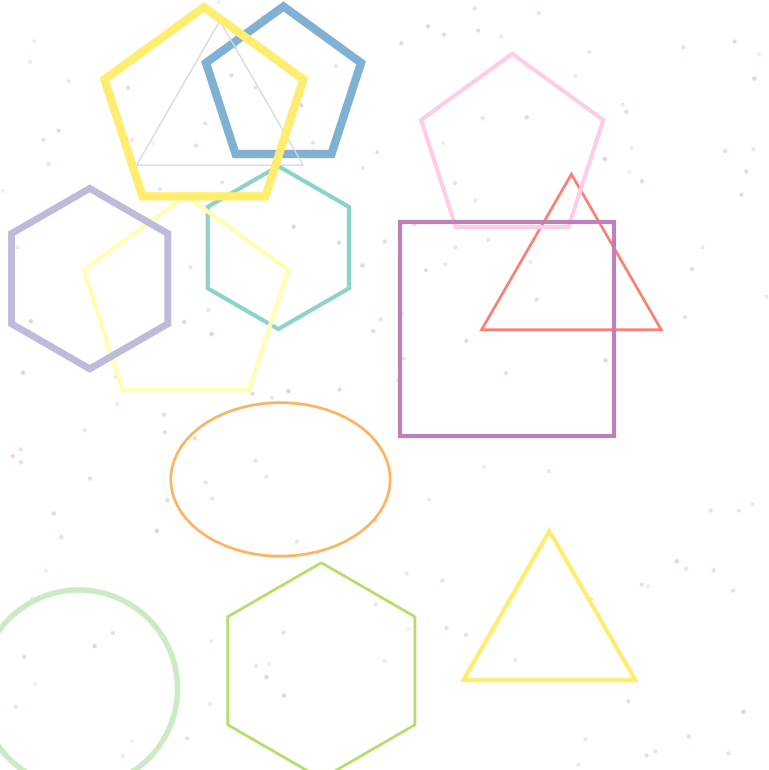[{"shape": "hexagon", "thickness": 1.5, "radius": 0.53, "center": [0.361, 0.678]}, {"shape": "pentagon", "thickness": 1.5, "radius": 0.7, "center": [0.241, 0.606]}, {"shape": "hexagon", "thickness": 2.5, "radius": 0.59, "center": [0.116, 0.638]}, {"shape": "triangle", "thickness": 1, "radius": 0.67, "center": [0.742, 0.639]}, {"shape": "pentagon", "thickness": 3, "radius": 0.53, "center": [0.368, 0.886]}, {"shape": "oval", "thickness": 1, "radius": 0.71, "center": [0.364, 0.377]}, {"shape": "hexagon", "thickness": 1, "radius": 0.7, "center": [0.417, 0.129]}, {"shape": "pentagon", "thickness": 1.5, "radius": 0.62, "center": [0.665, 0.806]}, {"shape": "triangle", "thickness": 0.5, "radius": 0.62, "center": [0.285, 0.848]}, {"shape": "square", "thickness": 1.5, "radius": 0.69, "center": [0.658, 0.573]}, {"shape": "circle", "thickness": 2, "radius": 0.64, "center": [0.102, 0.106]}, {"shape": "triangle", "thickness": 1.5, "radius": 0.65, "center": [0.713, 0.181]}, {"shape": "pentagon", "thickness": 3, "radius": 0.68, "center": [0.265, 0.855]}]